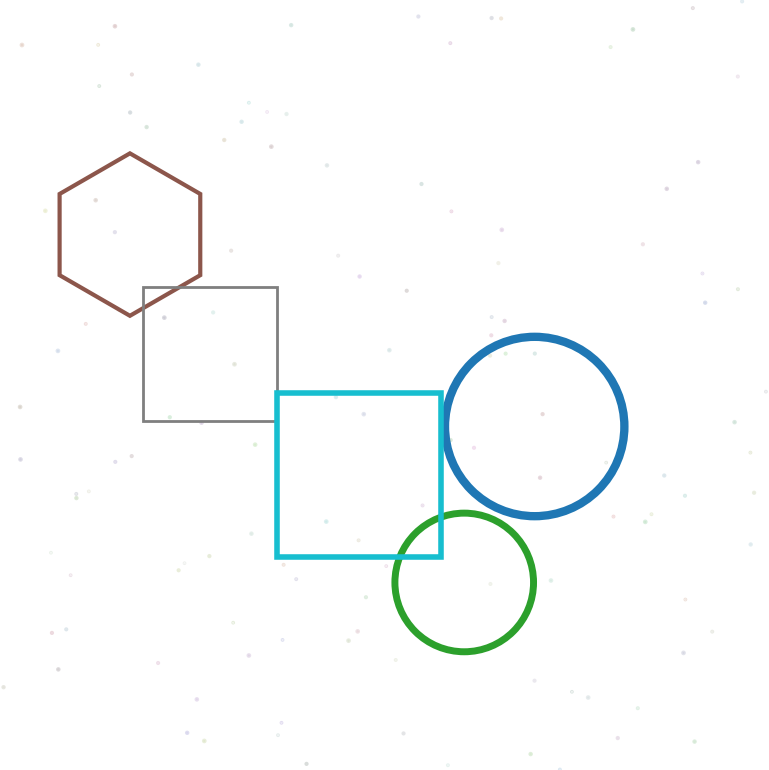[{"shape": "circle", "thickness": 3, "radius": 0.58, "center": [0.694, 0.446]}, {"shape": "circle", "thickness": 2.5, "radius": 0.45, "center": [0.603, 0.244]}, {"shape": "hexagon", "thickness": 1.5, "radius": 0.53, "center": [0.169, 0.695]}, {"shape": "square", "thickness": 1, "radius": 0.44, "center": [0.273, 0.54]}, {"shape": "square", "thickness": 2, "radius": 0.53, "center": [0.466, 0.383]}]